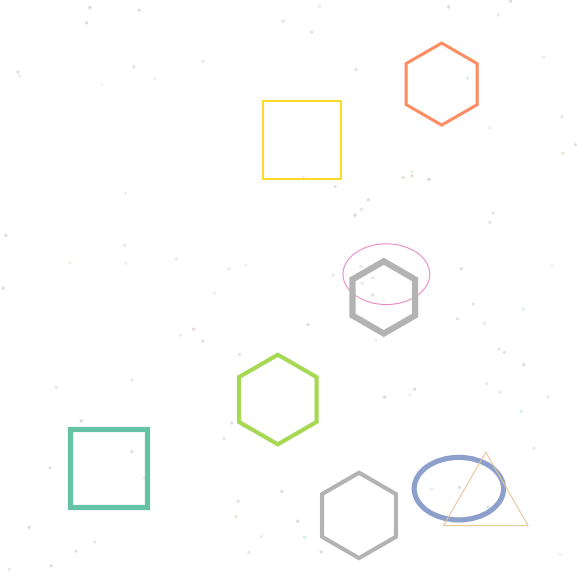[{"shape": "square", "thickness": 2.5, "radius": 0.34, "center": [0.188, 0.188]}, {"shape": "hexagon", "thickness": 1.5, "radius": 0.36, "center": [0.765, 0.854]}, {"shape": "oval", "thickness": 2.5, "radius": 0.39, "center": [0.795, 0.153]}, {"shape": "oval", "thickness": 0.5, "radius": 0.38, "center": [0.669, 0.524]}, {"shape": "hexagon", "thickness": 2, "radius": 0.39, "center": [0.481, 0.307]}, {"shape": "square", "thickness": 1, "radius": 0.34, "center": [0.523, 0.756]}, {"shape": "triangle", "thickness": 0.5, "radius": 0.42, "center": [0.841, 0.131]}, {"shape": "hexagon", "thickness": 3, "radius": 0.31, "center": [0.665, 0.484]}, {"shape": "hexagon", "thickness": 2, "radius": 0.37, "center": [0.622, 0.107]}]